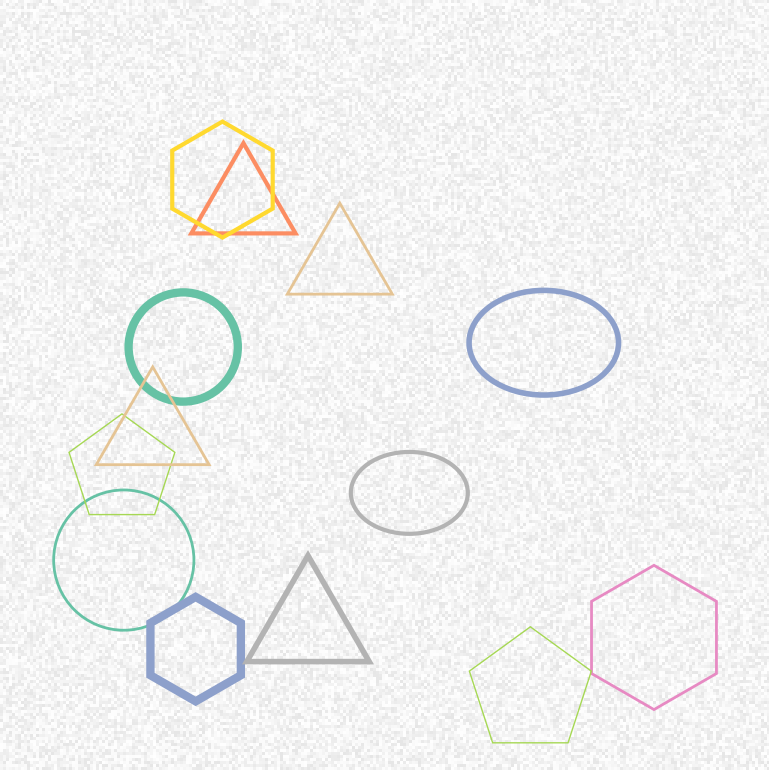[{"shape": "circle", "thickness": 1, "radius": 0.46, "center": [0.161, 0.273]}, {"shape": "circle", "thickness": 3, "radius": 0.35, "center": [0.238, 0.549]}, {"shape": "triangle", "thickness": 1.5, "radius": 0.39, "center": [0.316, 0.736]}, {"shape": "oval", "thickness": 2, "radius": 0.49, "center": [0.706, 0.555]}, {"shape": "hexagon", "thickness": 3, "radius": 0.34, "center": [0.254, 0.157]}, {"shape": "hexagon", "thickness": 1, "radius": 0.47, "center": [0.849, 0.172]}, {"shape": "pentagon", "thickness": 0.5, "radius": 0.36, "center": [0.158, 0.39]}, {"shape": "pentagon", "thickness": 0.5, "radius": 0.42, "center": [0.689, 0.103]}, {"shape": "hexagon", "thickness": 1.5, "radius": 0.38, "center": [0.289, 0.767]}, {"shape": "triangle", "thickness": 1, "radius": 0.42, "center": [0.198, 0.439]}, {"shape": "triangle", "thickness": 1, "radius": 0.39, "center": [0.441, 0.657]}, {"shape": "triangle", "thickness": 2, "radius": 0.46, "center": [0.4, 0.187]}, {"shape": "oval", "thickness": 1.5, "radius": 0.38, "center": [0.532, 0.36]}]